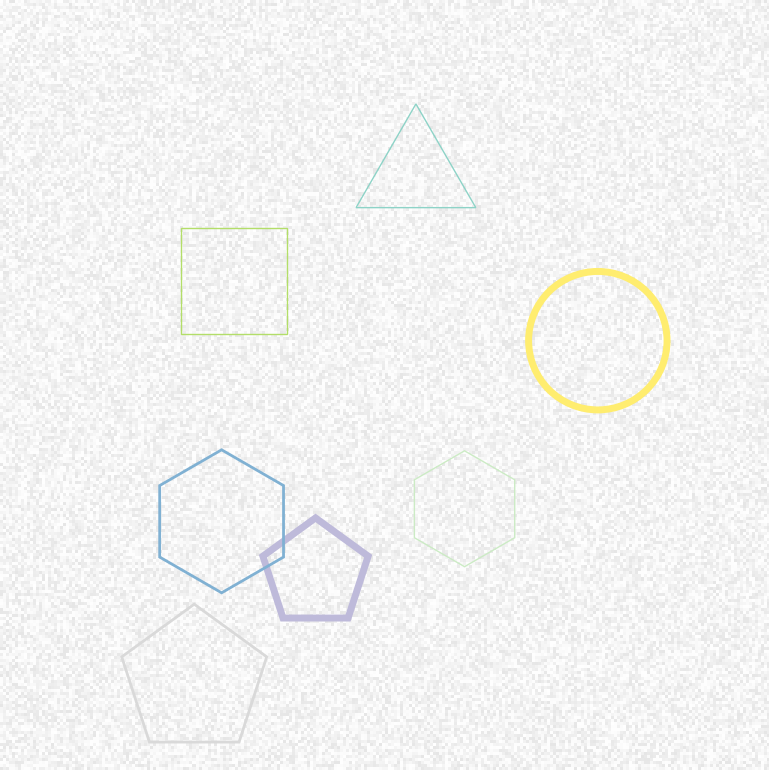[{"shape": "triangle", "thickness": 0.5, "radius": 0.45, "center": [0.54, 0.775]}, {"shape": "pentagon", "thickness": 2.5, "radius": 0.36, "center": [0.41, 0.256]}, {"shape": "hexagon", "thickness": 1, "radius": 0.46, "center": [0.288, 0.323]}, {"shape": "square", "thickness": 0.5, "radius": 0.34, "center": [0.304, 0.635]}, {"shape": "pentagon", "thickness": 1, "radius": 0.49, "center": [0.252, 0.116]}, {"shape": "hexagon", "thickness": 0.5, "radius": 0.38, "center": [0.603, 0.339]}, {"shape": "circle", "thickness": 2.5, "radius": 0.45, "center": [0.776, 0.558]}]